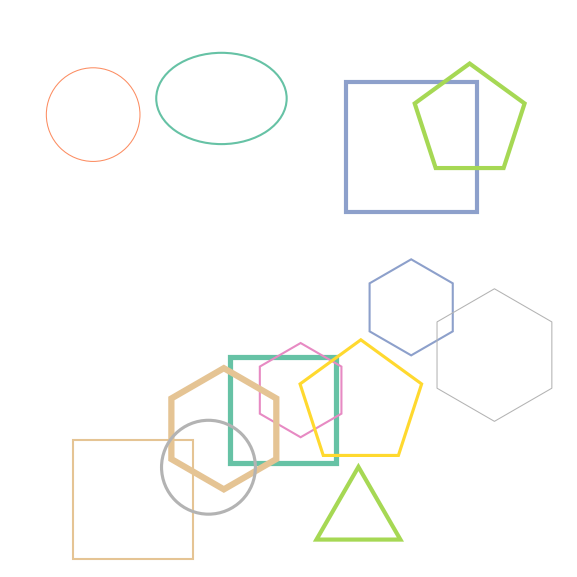[{"shape": "square", "thickness": 2.5, "radius": 0.46, "center": [0.49, 0.289]}, {"shape": "oval", "thickness": 1, "radius": 0.56, "center": [0.383, 0.829]}, {"shape": "circle", "thickness": 0.5, "radius": 0.41, "center": [0.161, 0.801]}, {"shape": "hexagon", "thickness": 1, "radius": 0.42, "center": [0.712, 0.467]}, {"shape": "square", "thickness": 2, "radius": 0.56, "center": [0.712, 0.745]}, {"shape": "hexagon", "thickness": 1, "radius": 0.41, "center": [0.521, 0.324]}, {"shape": "triangle", "thickness": 2, "radius": 0.42, "center": [0.621, 0.107]}, {"shape": "pentagon", "thickness": 2, "radius": 0.5, "center": [0.813, 0.789]}, {"shape": "pentagon", "thickness": 1.5, "radius": 0.55, "center": [0.625, 0.3]}, {"shape": "square", "thickness": 1, "radius": 0.52, "center": [0.23, 0.134]}, {"shape": "hexagon", "thickness": 3, "radius": 0.52, "center": [0.388, 0.257]}, {"shape": "circle", "thickness": 1.5, "radius": 0.41, "center": [0.361, 0.19]}, {"shape": "hexagon", "thickness": 0.5, "radius": 0.57, "center": [0.856, 0.384]}]